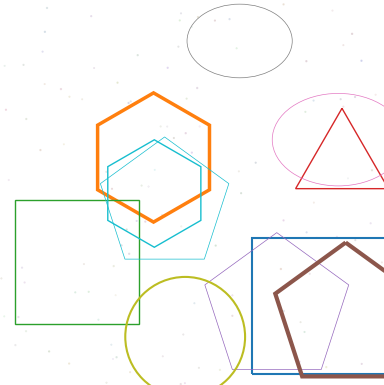[{"shape": "square", "thickness": 1.5, "radius": 0.88, "center": [0.831, 0.206]}, {"shape": "hexagon", "thickness": 2.5, "radius": 0.84, "center": [0.399, 0.591]}, {"shape": "square", "thickness": 1, "radius": 0.8, "center": [0.2, 0.319]}, {"shape": "triangle", "thickness": 1, "radius": 0.7, "center": [0.888, 0.579]}, {"shape": "pentagon", "thickness": 0.5, "radius": 0.98, "center": [0.719, 0.199]}, {"shape": "pentagon", "thickness": 3, "radius": 0.96, "center": [0.898, 0.178]}, {"shape": "oval", "thickness": 0.5, "radius": 0.86, "center": [0.879, 0.637]}, {"shape": "oval", "thickness": 0.5, "radius": 0.68, "center": [0.622, 0.894]}, {"shape": "circle", "thickness": 1.5, "radius": 0.78, "center": [0.481, 0.125]}, {"shape": "hexagon", "thickness": 1, "radius": 0.7, "center": [0.401, 0.497]}, {"shape": "pentagon", "thickness": 0.5, "radius": 0.88, "center": [0.428, 0.469]}]